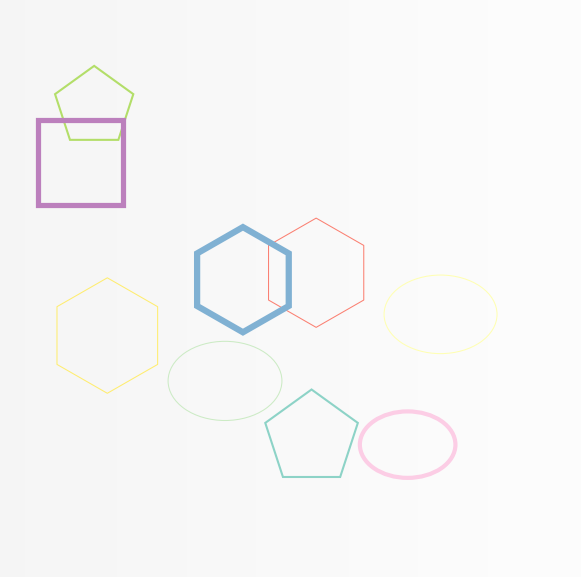[{"shape": "pentagon", "thickness": 1, "radius": 0.42, "center": [0.536, 0.241]}, {"shape": "oval", "thickness": 0.5, "radius": 0.49, "center": [0.758, 0.455]}, {"shape": "hexagon", "thickness": 0.5, "radius": 0.47, "center": [0.544, 0.527]}, {"shape": "hexagon", "thickness": 3, "radius": 0.46, "center": [0.418, 0.515]}, {"shape": "pentagon", "thickness": 1, "radius": 0.35, "center": [0.162, 0.814]}, {"shape": "oval", "thickness": 2, "radius": 0.41, "center": [0.701, 0.229]}, {"shape": "square", "thickness": 2.5, "radius": 0.37, "center": [0.138, 0.717]}, {"shape": "oval", "thickness": 0.5, "radius": 0.49, "center": [0.387, 0.34]}, {"shape": "hexagon", "thickness": 0.5, "radius": 0.5, "center": [0.185, 0.418]}]